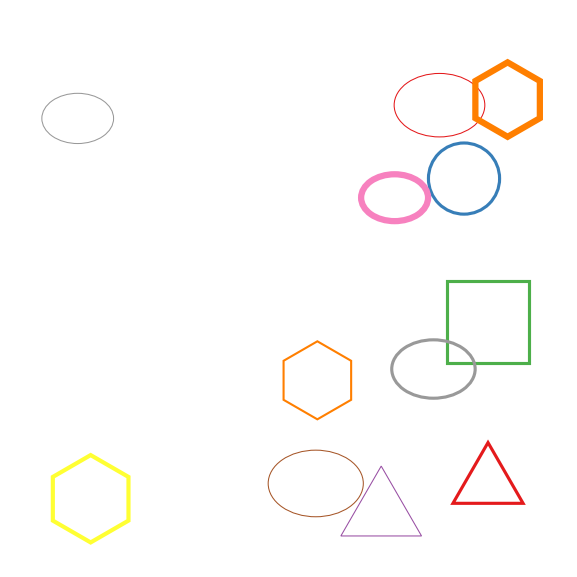[{"shape": "oval", "thickness": 0.5, "radius": 0.39, "center": [0.761, 0.817]}, {"shape": "triangle", "thickness": 1.5, "radius": 0.35, "center": [0.845, 0.163]}, {"shape": "circle", "thickness": 1.5, "radius": 0.31, "center": [0.803, 0.69]}, {"shape": "square", "thickness": 1.5, "radius": 0.35, "center": [0.845, 0.442]}, {"shape": "triangle", "thickness": 0.5, "radius": 0.4, "center": [0.66, 0.111]}, {"shape": "hexagon", "thickness": 1, "radius": 0.34, "center": [0.55, 0.341]}, {"shape": "hexagon", "thickness": 3, "radius": 0.32, "center": [0.879, 0.827]}, {"shape": "hexagon", "thickness": 2, "radius": 0.38, "center": [0.157, 0.135]}, {"shape": "oval", "thickness": 0.5, "radius": 0.41, "center": [0.547, 0.162]}, {"shape": "oval", "thickness": 3, "radius": 0.29, "center": [0.683, 0.657]}, {"shape": "oval", "thickness": 1.5, "radius": 0.36, "center": [0.751, 0.36]}, {"shape": "oval", "thickness": 0.5, "radius": 0.31, "center": [0.135, 0.794]}]